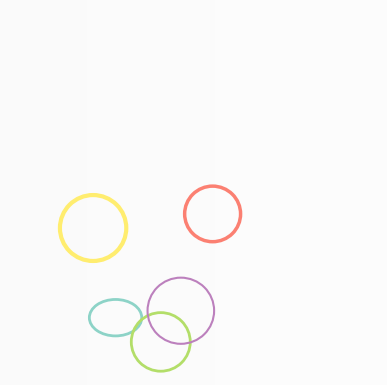[{"shape": "oval", "thickness": 2, "radius": 0.34, "center": [0.298, 0.175]}, {"shape": "circle", "thickness": 2.5, "radius": 0.36, "center": [0.549, 0.444]}, {"shape": "circle", "thickness": 2, "radius": 0.38, "center": [0.415, 0.112]}, {"shape": "circle", "thickness": 1.5, "radius": 0.43, "center": [0.467, 0.193]}, {"shape": "circle", "thickness": 3, "radius": 0.43, "center": [0.24, 0.408]}]